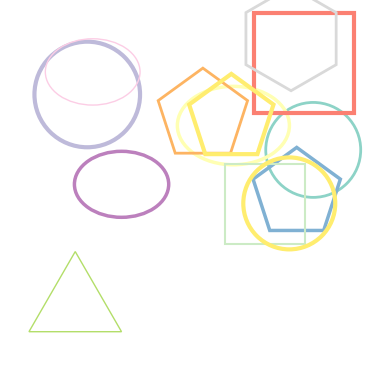[{"shape": "circle", "thickness": 2, "radius": 0.62, "center": [0.814, 0.611]}, {"shape": "oval", "thickness": 2.5, "radius": 0.73, "center": [0.606, 0.674]}, {"shape": "circle", "thickness": 3, "radius": 0.69, "center": [0.227, 0.755]}, {"shape": "square", "thickness": 3, "radius": 0.65, "center": [0.79, 0.837]}, {"shape": "pentagon", "thickness": 2.5, "radius": 0.6, "center": [0.771, 0.498]}, {"shape": "pentagon", "thickness": 2, "radius": 0.61, "center": [0.527, 0.701]}, {"shape": "triangle", "thickness": 1, "radius": 0.69, "center": [0.195, 0.208]}, {"shape": "oval", "thickness": 1, "radius": 0.62, "center": [0.241, 0.813]}, {"shape": "hexagon", "thickness": 2, "radius": 0.68, "center": [0.756, 0.9]}, {"shape": "oval", "thickness": 2.5, "radius": 0.61, "center": [0.316, 0.521]}, {"shape": "square", "thickness": 1.5, "radius": 0.52, "center": [0.689, 0.47]}, {"shape": "circle", "thickness": 3, "radius": 0.6, "center": [0.751, 0.472]}, {"shape": "pentagon", "thickness": 3, "radius": 0.58, "center": [0.601, 0.693]}]